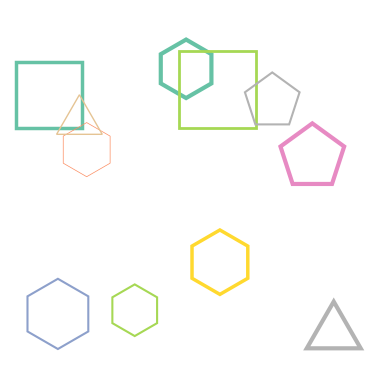[{"shape": "square", "thickness": 2.5, "radius": 0.43, "center": [0.127, 0.753]}, {"shape": "hexagon", "thickness": 3, "radius": 0.38, "center": [0.483, 0.821]}, {"shape": "hexagon", "thickness": 0.5, "radius": 0.35, "center": [0.225, 0.611]}, {"shape": "hexagon", "thickness": 1.5, "radius": 0.46, "center": [0.15, 0.185]}, {"shape": "pentagon", "thickness": 3, "radius": 0.43, "center": [0.811, 0.593]}, {"shape": "square", "thickness": 2, "radius": 0.5, "center": [0.565, 0.768]}, {"shape": "hexagon", "thickness": 1.5, "radius": 0.34, "center": [0.35, 0.194]}, {"shape": "hexagon", "thickness": 2.5, "radius": 0.42, "center": [0.571, 0.319]}, {"shape": "triangle", "thickness": 1, "radius": 0.34, "center": [0.206, 0.685]}, {"shape": "pentagon", "thickness": 1.5, "radius": 0.37, "center": [0.707, 0.737]}, {"shape": "triangle", "thickness": 3, "radius": 0.4, "center": [0.867, 0.136]}]